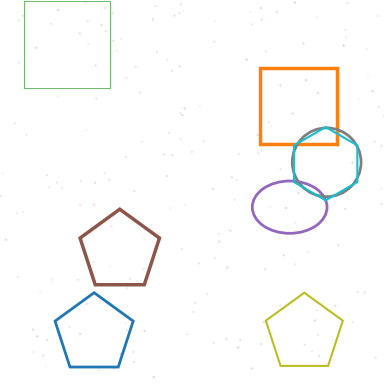[{"shape": "pentagon", "thickness": 2, "radius": 0.53, "center": [0.244, 0.133]}, {"shape": "square", "thickness": 2.5, "radius": 0.5, "center": [0.776, 0.724]}, {"shape": "square", "thickness": 0.5, "radius": 0.56, "center": [0.174, 0.884]}, {"shape": "oval", "thickness": 2, "radius": 0.49, "center": [0.752, 0.462]}, {"shape": "pentagon", "thickness": 2.5, "radius": 0.54, "center": [0.311, 0.348]}, {"shape": "circle", "thickness": 2, "radius": 0.45, "center": [0.849, 0.578]}, {"shape": "pentagon", "thickness": 1.5, "radius": 0.53, "center": [0.79, 0.135]}, {"shape": "hexagon", "thickness": 1.5, "radius": 0.48, "center": [0.846, 0.575]}]